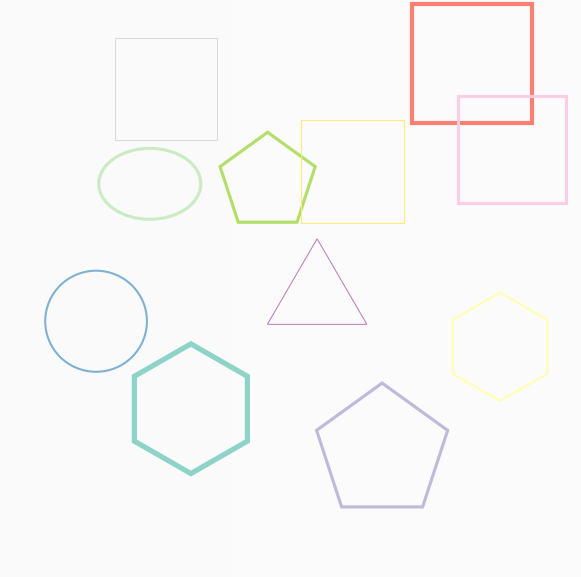[{"shape": "hexagon", "thickness": 2.5, "radius": 0.56, "center": [0.328, 0.291]}, {"shape": "hexagon", "thickness": 1, "radius": 0.47, "center": [0.86, 0.399]}, {"shape": "pentagon", "thickness": 1.5, "radius": 0.59, "center": [0.657, 0.217]}, {"shape": "square", "thickness": 2, "radius": 0.52, "center": [0.812, 0.89]}, {"shape": "circle", "thickness": 1, "radius": 0.44, "center": [0.165, 0.443]}, {"shape": "pentagon", "thickness": 1.5, "radius": 0.43, "center": [0.46, 0.684]}, {"shape": "square", "thickness": 1.5, "radius": 0.46, "center": [0.881, 0.74]}, {"shape": "square", "thickness": 0.5, "radius": 0.44, "center": [0.286, 0.845]}, {"shape": "triangle", "thickness": 0.5, "radius": 0.49, "center": [0.546, 0.487]}, {"shape": "oval", "thickness": 1.5, "radius": 0.44, "center": [0.258, 0.681]}, {"shape": "square", "thickness": 0.5, "radius": 0.44, "center": [0.606, 0.702]}]